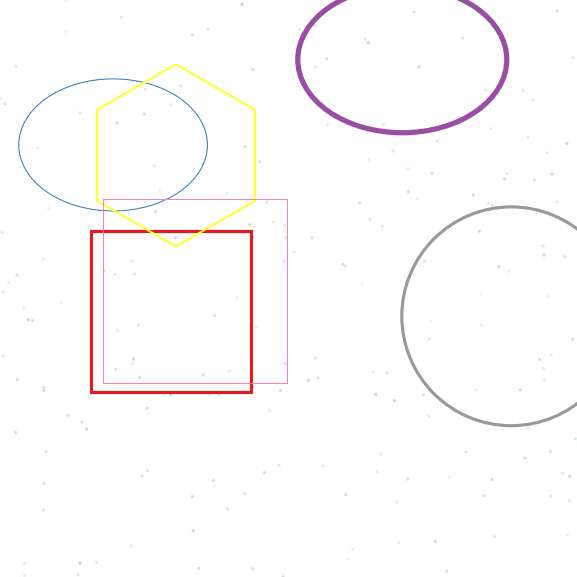[{"shape": "square", "thickness": 1.5, "radius": 0.69, "center": [0.297, 0.46]}, {"shape": "oval", "thickness": 0.5, "radius": 0.82, "center": [0.196, 0.748]}, {"shape": "oval", "thickness": 2.5, "radius": 0.9, "center": [0.697, 0.896]}, {"shape": "hexagon", "thickness": 1, "radius": 0.79, "center": [0.305, 0.73]}, {"shape": "square", "thickness": 0.5, "radius": 0.8, "center": [0.338, 0.495]}, {"shape": "circle", "thickness": 1.5, "radius": 0.95, "center": [0.885, 0.451]}]